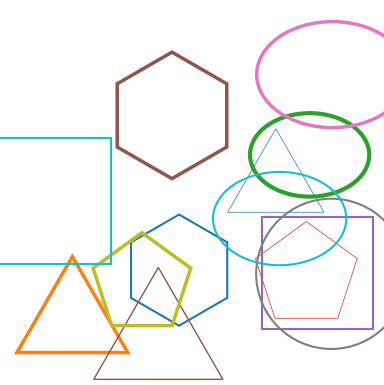[{"shape": "triangle", "thickness": 0.5, "radius": 0.72, "center": [0.716, 0.521]}, {"shape": "hexagon", "thickness": 1.5, "radius": 0.72, "center": [0.465, 0.298]}, {"shape": "triangle", "thickness": 2.5, "radius": 0.83, "center": [0.188, 0.167]}, {"shape": "oval", "thickness": 3, "radius": 0.77, "center": [0.804, 0.598]}, {"shape": "pentagon", "thickness": 0.5, "radius": 0.69, "center": [0.796, 0.286]}, {"shape": "square", "thickness": 1.5, "radius": 0.72, "center": [0.824, 0.291]}, {"shape": "triangle", "thickness": 1, "radius": 0.97, "center": [0.411, 0.112]}, {"shape": "hexagon", "thickness": 2.5, "radius": 0.82, "center": [0.447, 0.7]}, {"shape": "oval", "thickness": 2.5, "radius": 0.98, "center": [0.863, 0.806]}, {"shape": "circle", "thickness": 1.5, "radius": 0.98, "center": [0.861, 0.289]}, {"shape": "pentagon", "thickness": 2.5, "radius": 0.67, "center": [0.369, 0.262]}, {"shape": "oval", "thickness": 1.5, "radius": 0.87, "center": [0.726, 0.432]}, {"shape": "square", "thickness": 1.5, "radius": 0.82, "center": [0.125, 0.478]}]